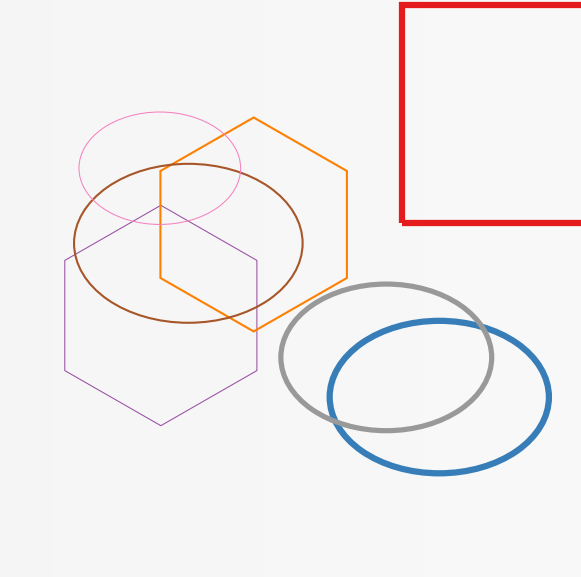[{"shape": "square", "thickness": 3, "radius": 0.94, "center": [0.879, 0.801]}, {"shape": "oval", "thickness": 3, "radius": 0.94, "center": [0.756, 0.312]}, {"shape": "hexagon", "thickness": 0.5, "radius": 0.95, "center": [0.277, 0.453]}, {"shape": "hexagon", "thickness": 1, "radius": 0.93, "center": [0.436, 0.61]}, {"shape": "oval", "thickness": 1, "radius": 0.98, "center": [0.324, 0.578]}, {"shape": "oval", "thickness": 0.5, "radius": 0.7, "center": [0.275, 0.708]}, {"shape": "oval", "thickness": 2.5, "radius": 0.91, "center": [0.665, 0.38]}]